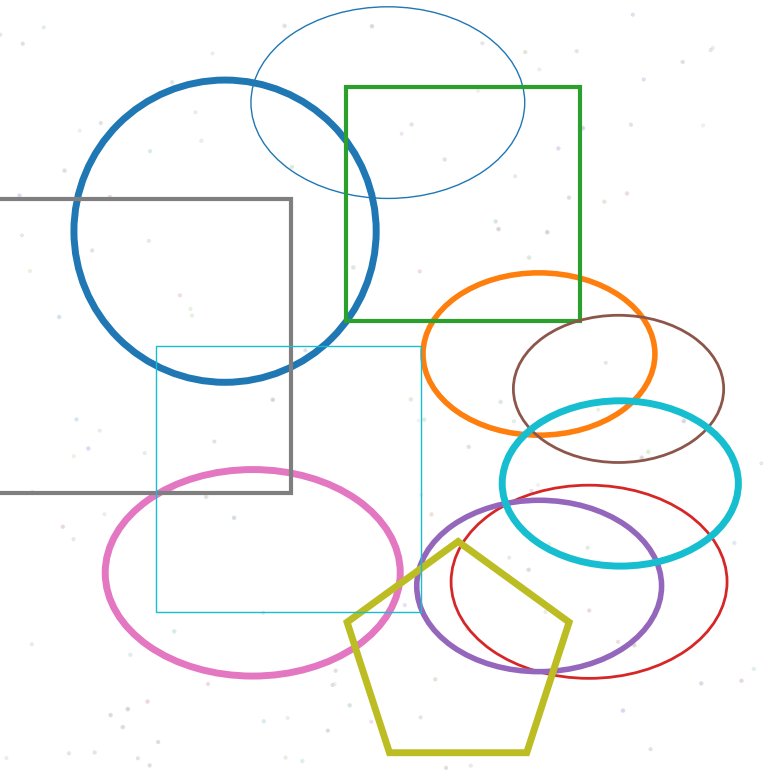[{"shape": "oval", "thickness": 0.5, "radius": 0.89, "center": [0.504, 0.867]}, {"shape": "circle", "thickness": 2.5, "radius": 0.98, "center": [0.292, 0.7]}, {"shape": "oval", "thickness": 2, "radius": 0.75, "center": [0.7, 0.54]}, {"shape": "square", "thickness": 1.5, "radius": 0.76, "center": [0.601, 0.735]}, {"shape": "oval", "thickness": 1, "radius": 0.9, "center": [0.765, 0.244]}, {"shape": "oval", "thickness": 2, "radius": 0.79, "center": [0.7, 0.239]}, {"shape": "oval", "thickness": 1, "radius": 0.68, "center": [0.803, 0.495]}, {"shape": "oval", "thickness": 2.5, "radius": 0.96, "center": [0.328, 0.256]}, {"shape": "square", "thickness": 1.5, "radius": 0.95, "center": [0.187, 0.551]}, {"shape": "pentagon", "thickness": 2.5, "radius": 0.76, "center": [0.595, 0.145]}, {"shape": "square", "thickness": 0.5, "radius": 0.86, "center": [0.374, 0.378]}, {"shape": "oval", "thickness": 2.5, "radius": 0.77, "center": [0.806, 0.372]}]